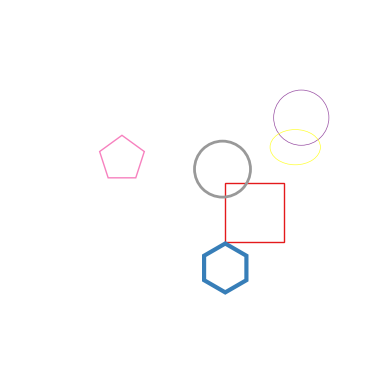[{"shape": "square", "thickness": 1, "radius": 0.38, "center": [0.661, 0.447]}, {"shape": "hexagon", "thickness": 3, "radius": 0.32, "center": [0.585, 0.304]}, {"shape": "circle", "thickness": 0.5, "radius": 0.36, "center": [0.783, 0.694]}, {"shape": "oval", "thickness": 0.5, "radius": 0.33, "center": [0.767, 0.618]}, {"shape": "pentagon", "thickness": 1, "radius": 0.31, "center": [0.317, 0.588]}, {"shape": "circle", "thickness": 2, "radius": 0.36, "center": [0.578, 0.561]}]